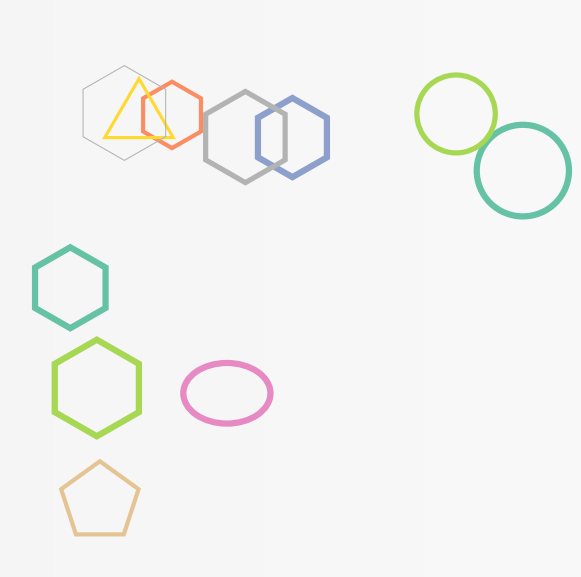[{"shape": "hexagon", "thickness": 3, "radius": 0.35, "center": [0.121, 0.501]}, {"shape": "circle", "thickness": 3, "radius": 0.4, "center": [0.9, 0.704]}, {"shape": "hexagon", "thickness": 2, "radius": 0.29, "center": [0.296, 0.8]}, {"shape": "hexagon", "thickness": 3, "radius": 0.34, "center": [0.503, 0.761]}, {"shape": "oval", "thickness": 3, "radius": 0.37, "center": [0.39, 0.318]}, {"shape": "circle", "thickness": 2.5, "radius": 0.34, "center": [0.785, 0.802]}, {"shape": "hexagon", "thickness": 3, "radius": 0.42, "center": [0.167, 0.327]}, {"shape": "triangle", "thickness": 1.5, "radius": 0.34, "center": [0.239, 0.795]}, {"shape": "pentagon", "thickness": 2, "radius": 0.35, "center": [0.172, 0.13]}, {"shape": "hexagon", "thickness": 0.5, "radius": 0.41, "center": [0.214, 0.803]}, {"shape": "hexagon", "thickness": 2.5, "radius": 0.39, "center": [0.422, 0.762]}]